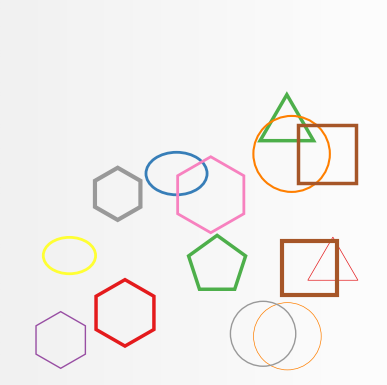[{"shape": "hexagon", "thickness": 2.5, "radius": 0.43, "center": [0.323, 0.187]}, {"shape": "triangle", "thickness": 0.5, "radius": 0.37, "center": [0.859, 0.309]}, {"shape": "oval", "thickness": 2, "radius": 0.39, "center": [0.456, 0.549]}, {"shape": "pentagon", "thickness": 2.5, "radius": 0.39, "center": [0.56, 0.311]}, {"shape": "triangle", "thickness": 2.5, "radius": 0.4, "center": [0.74, 0.674]}, {"shape": "hexagon", "thickness": 1, "radius": 0.37, "center": [0.157, 0.117]}, {"shape": "circle", "thickness": 0.5, "radius": 0.44, "center": [0.742, 0.127]}, {"shape": "circle", "thickness": 1.5, "radius": 0.49, "center": [0.753, 0.6]}, {"shape": "oval", "thickness": 2, "radius": 0.34, "center": [0.179, 0.336]}, {"shape": "square", "thickness": 2.5, "radius": 0.38, "center": [0.844, 0.601]}, {"shape": "square", "thickness": 3, "radius": 0.35, "center": [0.799, 0.305]}, {"shape": "hexagon", "thickness": 2, "radius": 0.49, "center": [0.544, 0.494]}, {"shape": "hexagon", "thickness": 3, "radius": 0.34, "center": [0.304, 0.497]}, {"shape": "circle", "thickness": 1, "radius": 0.42, "center": [0.679, 0.133]}]